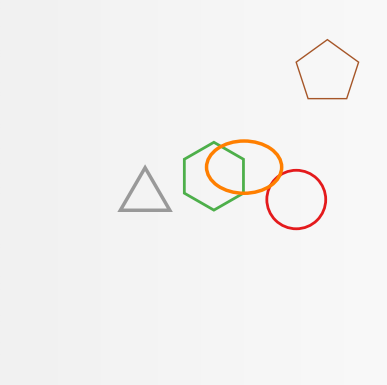[{"shape": "circle", "thickness": 2, "radius": 0.38, "center": [0.765, 0.482]}, {"shape": "hexagon", "thickness": 2, "radius": 0.44, "center": [0.552, 0.542]}, {"shape": "oval", "thickness": 2.5, "radius": 0.48, "center": [0.63, 0.566]}, {"shape": "pentagon", "thickness": 1, "radius": 0.42, "center": [0.845, 0.812]}, {"shape": "triangle", "thickness": 2.5, "radius": 0.37, "center": [0.374, 0.491]}]